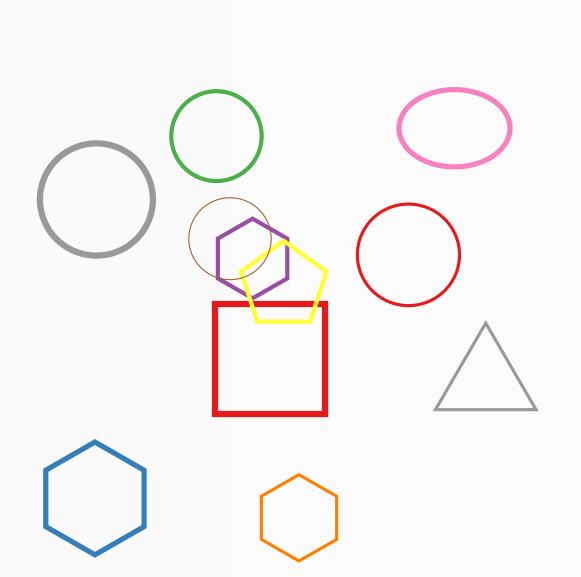[{"shape": "circle", "thickness": 1.5, "radius": 0.44, "center": [0.703, 0.558]}, {"shape": "square", "thickness": 3, "radius": 0.48, "center": [0.464, 0.377]}, {"shape": "hexagon", "thickness": 2.5, "radius": 0.49, "center": [0.163, 0.136]}, {"shape": "circle", "thickness": 2, "radius": 0.39, "center": [0.372, 0.763]}, {"shape": "hexagon", "thickness": 2, "radius": 0.34, "center": [0.435, 0.552]}, {"shape": "hexagon", "thickness": 1.5, "radius": 0.37, "center": [0.514, 0.102]}, {"shape": "pentagon", "thickness": 2, "radius": 0.39, "center": [0.488, 0.505]}, {"shape": "circle", "thickness": 0.5, "radius": 0.35, "center": [0.396, 0.586]}, {"shape": "oval", "thickness": 2.5, "radius": 0.48, "center": [0.782, 0.777]}, {"shape": "triangle", "thickness": 1.5, "radius": 0.5, "center": [0.836, 0.34]}, {"shape": "circle", "thickness": 3, "radius": 0.49, "center": [0.166, 0.654]}]